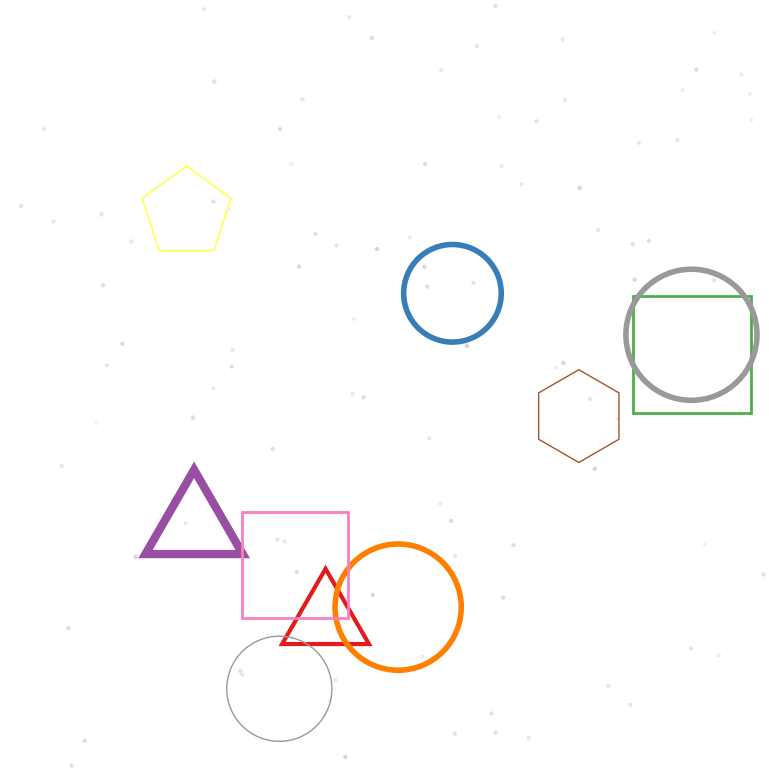[{"shape": "triangle", "thickness": 1.5, "radius": 0.33, "center": [0.423, 0.196]}, {"shape": "circle", "thickness": 2, "radius": 0.32, "center": [0.588, 0.619]}, {"shape": "square", "thickness": 1, "radius": 0.38, "center": [0.899, 0.54]}, {"shape": "triangle", "thickness": 3, "radius": 0.36, "center": [0.252, 0.317]}, {"shape": "circle", "thickness": 2, "radius": 0.41, "center": [0.517, 0.212]}, {"shape": "pentagon", "thickness": 0.5, "radius": 0.3, "center": [0.242, 0.724]}, {"shape": "hexagon", "thickness": 0.5, "radius": 0.3, "center": [0.752, 0.46]}, {"shape": "square", "thickness": 1, "radius": 0.34, "center": [0.383, 0.266]}, {"shape": "circle", "thickness": 0.5, "radius": 0.34, "center": [0.363, 0.106]}, {"shape": "circle", "thickness": 2, "radius": 0.43, "center": [0.898, 0.565]}]